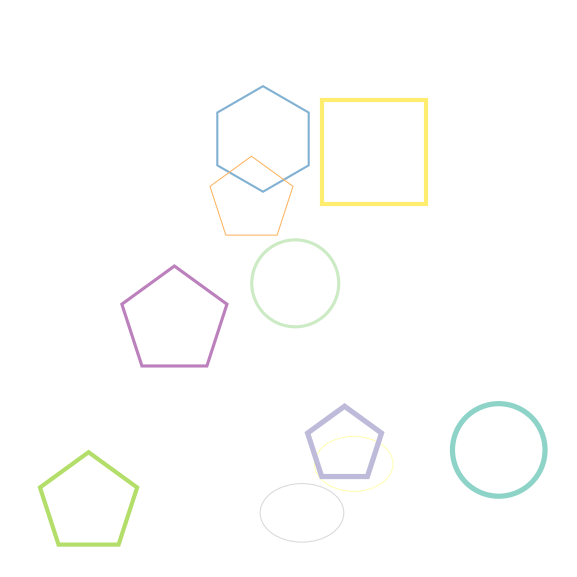[{"shape": "circle", "thickness": 2.5, "radius": 0.4, "center": [0.864, 0.22]}, {"shape": "oval", "thickness": 0.5, "radius": 0.34, "center": [0.613, 0.196]}, {"shape": "pentagon", "thickness": 2.5, "radius": 0.34, "center": [0.597, 0.228]}, {"shape": "hexagon", "thickness": 1, "radius": 0.46, "center": [0.455, 0.759]}, {"shape": "pentagon", "thickness": 0.5, "radius": 0.38, "center": [0.435, 0.653]}, {"shape": "pentagon", "thickness": 2, "radius": 0.44, "center": [0.153, 0.128]}, {"shape": "oval", "thickness": 0.5, "radius": 0.36, "center": [0.523, 0.111]}, {"shape": "pentagon", "thickness": 1.5, "radius": 0.48, "center": [0.302, 0.443]}, {"shape": "circle", "thickness": 1.5, "radius": 0.38, "center": [0.511, 0.509]}, {"shape": "square", "thickness": 2, "radius": 0.45, "center": [0.648, 0.736]}]